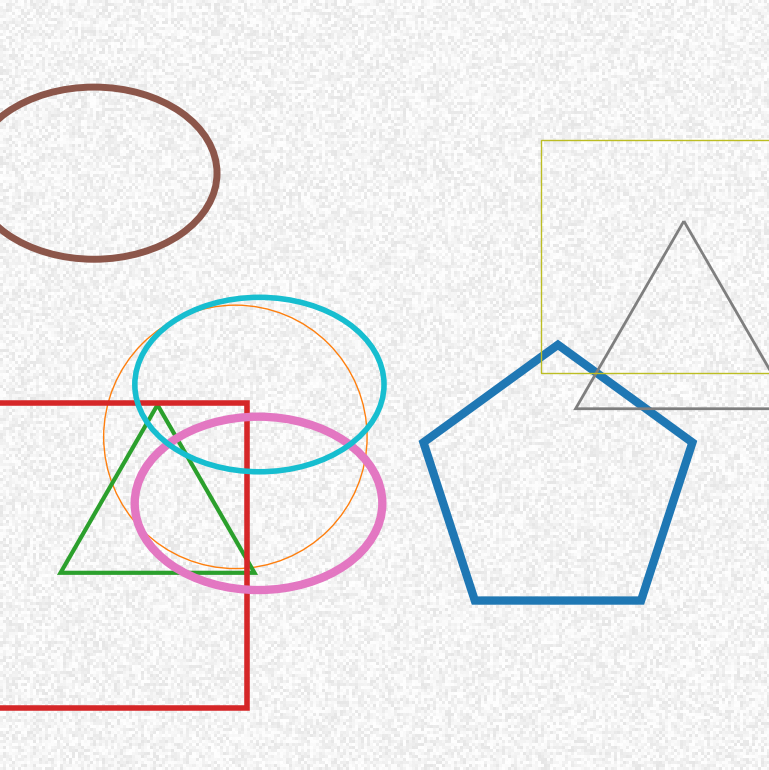[{"shape": "pentagon", "thickness": 3, "radius": 0.92, "center": [0.725, 0.369]}, {"shape": "circle", "thickness": 0.5, "radius": 0.86, "center": [0.306, 0.433]}, {"shape": "triangle", "thickness": 1.5, "radius": 0.73, "center": [0.205, 0.329]}, {"shape": "square", "thickness": 2, "radius": 0.99, "center": [0.123, 0.278]}, {"shape": "oval", "thickness": 2.5, "radius": 0.8, "center": [0.122, 0.775]}, {"shape": "oval", "thickness": 3, "radius": 0.8, "center": [0.336, 0.346]}, {"shape": "triangle", "thickness": 1, "radius": 0.81, "center": [0.888, 0.55]}, {"shape": "square", "thickness": 0.5, "radius": 0.75, "center": [0.853, 0.667]}, {"shape": "oval", "thickness": 2, "radius": 0.81, "center": [0.337, 0.501]}]